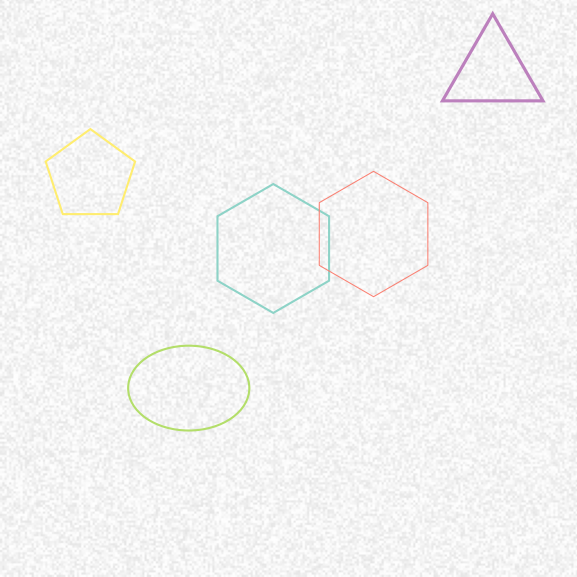[{"shape": "hexagon", "thickness": 1, "radius": 0.56, "center": [0.473, 0.569]}, {"shape": "hexagon", "thickness": 0.5, "radius": 0.54, "center": [0.647, 0.594]}, {"shape": "oval", "thickness": 1, "radius": 0.52, "center": [0.327, 0.327]}, {"shape": "triangle", "thickness": 1.5, "radius": 0.5, "center": [0.853, 0.875]}, {"shape": "pentagon", "thickness": 1, "radius": 0.41, "center": [0.157, 0.694]}]